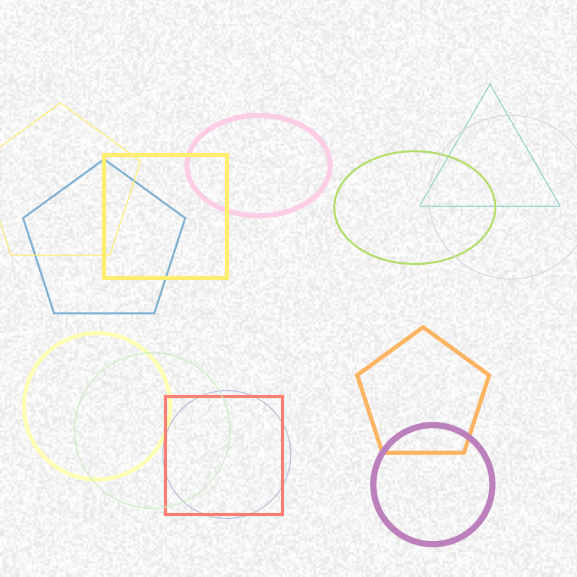[{"shape": "triangle", "thickness": 0.5, "radius": 0.7, "center": [0.848, 0.712]}, {"shape": "circle", "thickness": 2, "radius": 0.63, "center": [0.168, 0.296]}, {"shape": "circle", "thickness": 0.5, "radius": 0.55, "center": [0.393, 0.212]}, {"shape": "square", "thickness": 1.5, "radius": 0.51, "center": [0.387, 0.211]}, {"shape": "pentagon", "thickness": 1, "radius": 0.74, "center": [0.18, 0.576]}, {"shape": "pentagon", "thickness": 2, "radius": 0.6, "center": [0.733, 0.312]}, {"shape": "oval", "thickness": 1, "radius": 0.7, "center": [0.718, 0.64]}, {"shape": "oval", "thickness": 2.5, "radius": 0.62, "center": [0.448, 0.712]}, {"shape": "circle", "thickness": 0.5, "radius": 0.71, "center": [0.884, 0.658]}, {"shape": "circle", "thickness": 3, "radius": 0.52, "center": [0.75, 0.16]}, {"shape": "circle", "thickness": 0.5, "radius": 0.67, "center": [0.264, 0.254]}, {"shape": "square", "thickness": 2, "radius": 0.53, "center": [0.286, 0.625]}, {"shape": "pentagon", "thickness": 0.5, "radius": 0.73, "center": [0.105, 0.675]}]